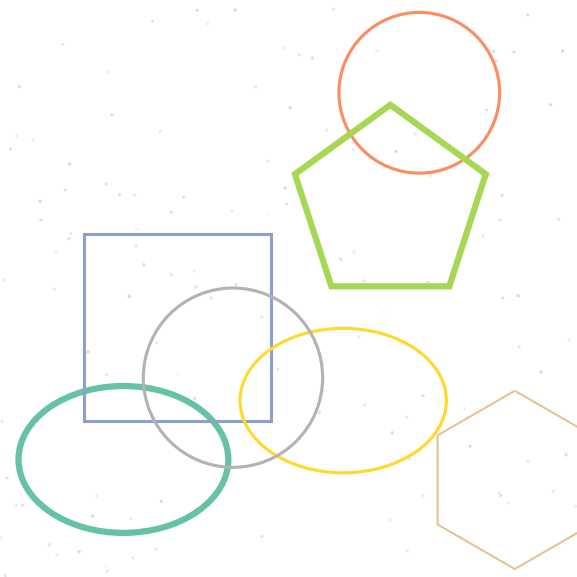[{"shape": "oval", "thickness": 3, "radius": 0.91, "center": [0.214, 0.204]}, {"shape": "circle", "thickness": 1.5, "radius": 0.7, "center": [0.726, 0.838]}, {"shape": "square", "thickness": 1.5, "radius": 0.81, "center": [0.307, 0.432]}, {"shape": "pentagon", "thickness": 3, "radius": 0.87, "center": [0.676, 0.644]}, {"shape": "oval", "thickness": 1.5, "radius": 0.89, "center": [0.594, 0.306]}, {"shape": "hexagon", "thickness": 1, "radius": 0.77, "center": [0.891, 0.168]}, {"shape": "circle", "thickness": 1.5, "radius": 0.78, "center": [0.403, 0.345]}]